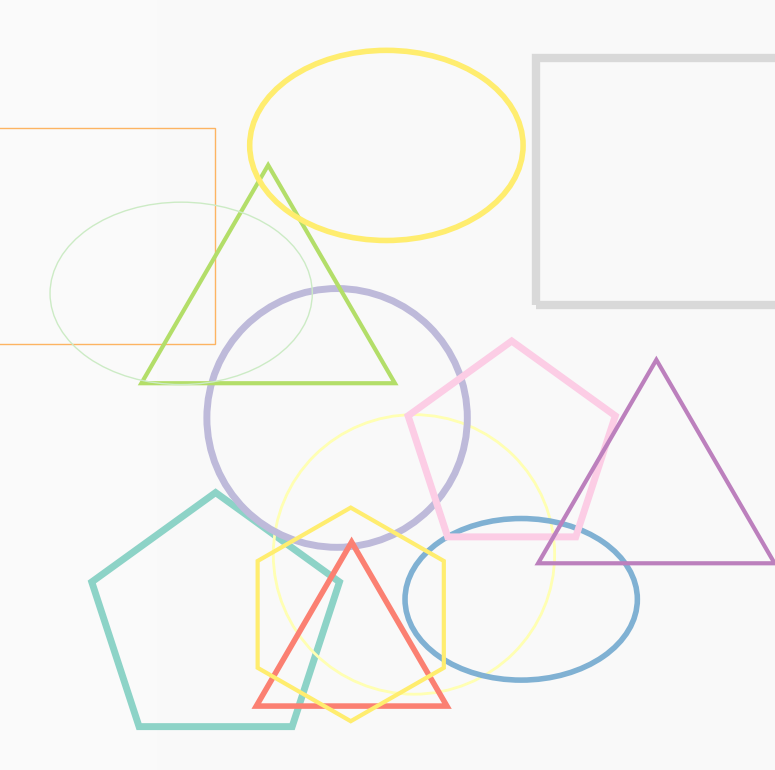[{"shape": "pentagon", "thickness": 2.5, "radius": 0.84, "center": [0.278, 0.192]}, {"shape": "circle", "thickness": 1, "radius": 0.91, "center": [0.534, 0.28]}, {"shape": "circle", "thickness": 2.5, "radius": 0.84, "center": [0.435, 0.457]}, {"shape": "triangle", "thickness": 2, "radius": 0.71, "center": [0.454, 0.154]}, {"shape": "oval", "thickness": 2, "radius": 0.75, "center": [0.673, 0.222]}, {"shape": "square", "thickness": 0.5, "radius": 0.7, "center": [0.138, 0.694]}, {"shape": "triangle", "thickness": 1.5, "radius": 0.94, "center": [0.346, 0.597]}, {"shape": "pentagon", "thickness": 2.5, "radius": 0.7, "center": [0.66, 0.417]}, {"shape": "square", "thickness": 3, "radius": 0.8, "center": [0.852, 0.764]}, {"shape": "triangle", "thickness": 1.5, "radius": 0.88, "center": [0.847, 0.357]}, {"shape": "oval", "thickness": 0.5, "radius": 0.85, "center": [0.234, 0.619]}, {"shape": "oval", "thickness": 2, "radius": 0.88, "center": [0.499, 0.811]}, {"shape": "hexagon", "thickness": 1.5, "radius": 0.69, "center": [0.453, 0.202]}]